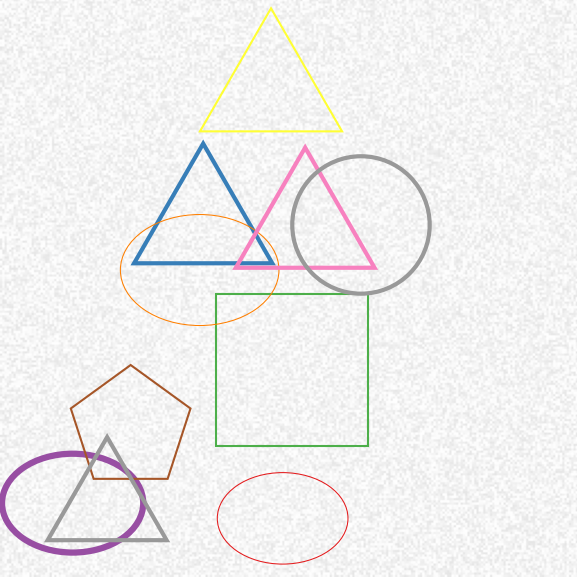[{"shape": "oval", "thickness": 0.5, "radius": 0.57, "center": [0.489, 0.102]}, {"shape": "triangle", "thickness": 2, "radius": 0.69, "center": [0.352, 0.612]}, {"shape": "square", "thickness": 1, "radius": 0.66, "center": [0.506, 0.358]}, {"shape": "oval", "thickness": 3, "radius": 0.61, "center": [0.126, 0.128]}, {"shape": "oval", "thickness": 0.5, "radius": 0.69, "center": [0.346, 0.532]}, {"shape": "triangle", "thickness": 1, "radius": 0.71, "center": [0.469, 0.843]}, {"shape": "pentagon", "thickness": 1, "radius": 0.54, "center": [0.226, 0.258]}, {"shape": "triangle", "thickness": 2, "radius": 0.69, "center": [0.528, 0.605]}, {"shape": "circle", "thickness": 2, "radius": 0.59, "center": [0.625, 0.61]}, {"shape": "triangle", "thickness": 2, "radius": 0.59, "center": [0.186, 0.123]}]